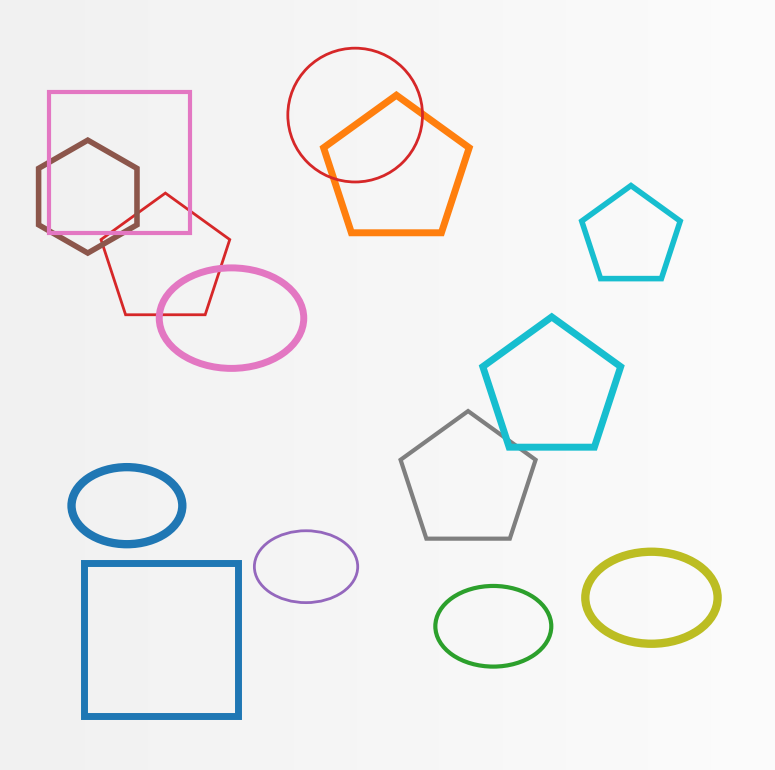[{"shape": "oval", "thickness": 3, "radius": 0.36, "center": [0.164, 0.343]}, {"shape": "square", "thickness": 2.5, "radius": 0.5, "center": [0.208, 0.17]}, {"shape": "pentagon", "thickness": 2.5, "radius": 0.49, "center": [0.511, 0.778]}, {"shape": "oval", "thickness": 1.5, "radius": 0.37, "center": [0.637, 0.187]}, {"shape": "pentagon", "thickness": 1, "radius": 0.44, "center": [0.213, 0.662]}, {"shape": "circle", "thickness": 1, "radius": 0.43, "center": [0.458, 0.851]}, {"shape": "oval", "thickness": 1, "radius": 0.33, "center": [0.395, 0.264]}, {"shape": "hexagon", "thickness": 2, "radius": 0.37, "center": [0.113, 0.745]}, {"shape": "oval", "thickness": 2.5, "radius": 0.47, "center": [0.299, 0.587]}, {"shape": "square", "thickness": 1.5, "radius": 0.46, "center": [0.154, 0.789]}, {"shape": "pentagon", "thickness": 1.5, "radius": 0.46, "center": [0.604, 0.375]}, {"shape": "oval", "thickness": 3, "radius": 0.43, "center": [0.841, 0.224]}, {"shape": "pentagon", "thickness": 2.5, "radius": 0.47, "center": [0.712, 0.495]}, {"shape": "pentagon", "thickness": 2, "radius": 0.33, "center": [0.814, 0.692]}]